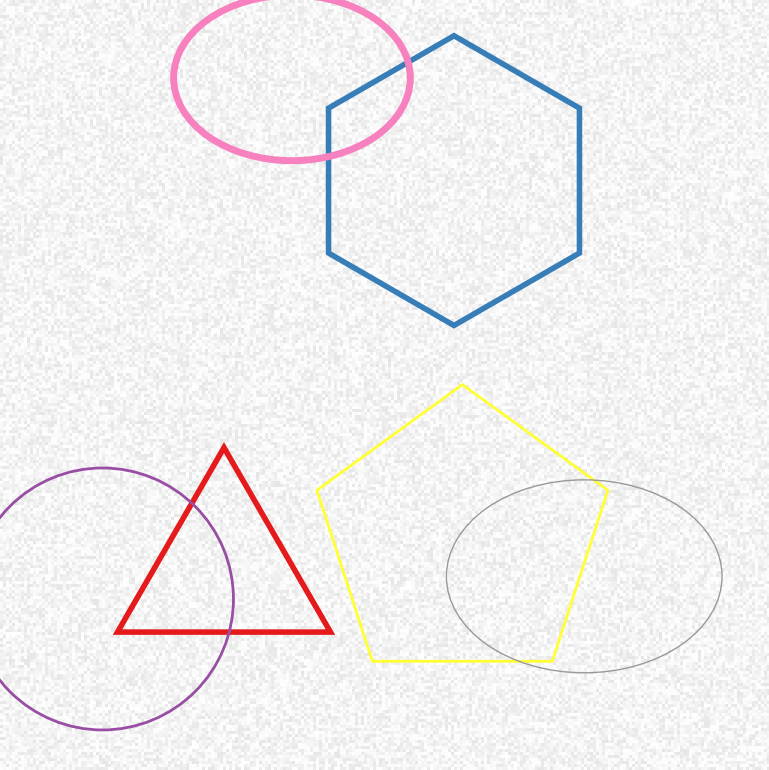[{"shape": "triangle", "thickness": 2, "radius": 0.8, "center": [0.291, 0.259]}, {"shape": "hexagon", "thickness": 2, "radius": 0.94, "center": [0.59, 0.765]}, {"shape": "circle", "thickness": 1, "radius": 0.85, "center": [0.133, 0.222]}, {"shape": "pentagon", "thickness": 1, "radius": 0.99, "center": [0.601, 0.302]}, {"shape": "oval", "thickness": 2.5, "radius": 0.77, "center": [0.379, 0.899]}, {"shape": "oval", "thickness": 0.5, "radius": 0.89, "center": [0.759, 0.252]}]